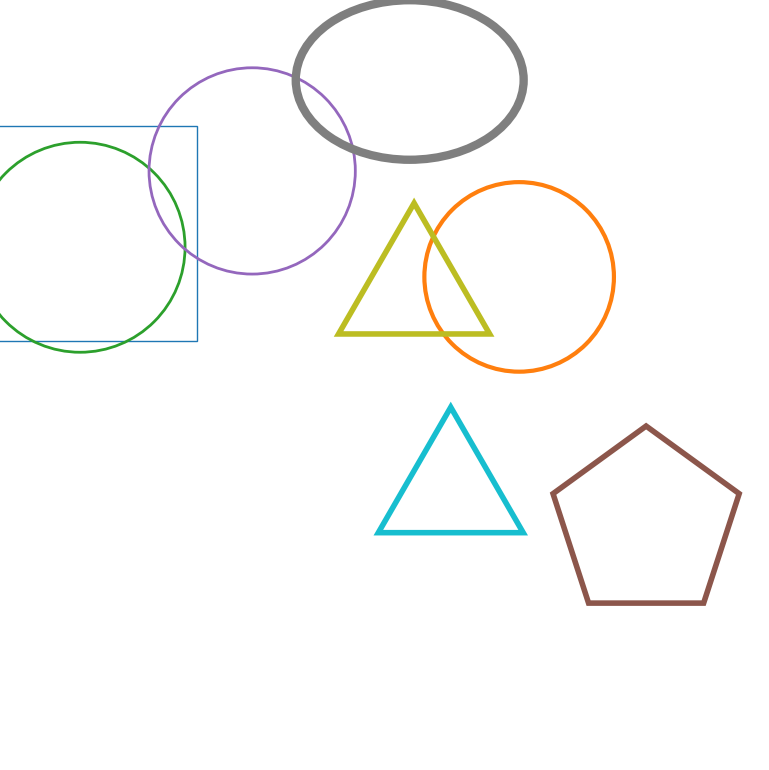[{"shape": "square", "thickness": 0.5, "radius": 0.7, "center": [0.116, 0.697]}, {"shape": "circle", "thickness": 1.5, "radius": 0.62, "center": [0.674, 0.64]}, {"shape": "circle", "thickness": 1, "radius": 0.68, "center": [0.104, 0.679]}, {"shape": "circle", "thickness": 1, "radius": 0.67, "center": [0.328, 0.778]}, {"shape": "pentagon", "thickness": 2, "radius": 0.64, "center": [0.839, 0.32]}, {"shape": "oval", "thickness": 3, "radius": 0.74, "center": [0.532, 0.896]}, {"shape": "triangle", "thickness": 2, "radius": 0.57, "center": [0.538, 0.623]}, {"shape": "triangle", "thickness": 2, "radius": 0.54, "center": [0.585, 0.363]}]